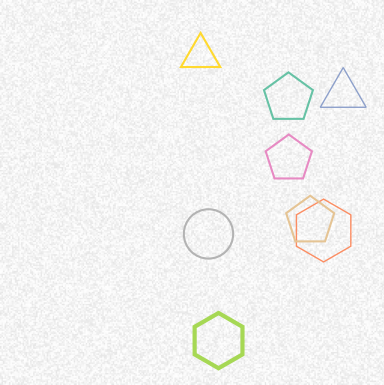[{"shape": "pentagon", "thickness": 1.5, "radius": 0.33, "center": [0.749, 0.745]}, {"shape": "hexagon", "thickness": 1, "radius": 0.41, "center": [0.841, 0.401]}, {"shape": "triangle", "thickness": 1, "radius": 0.34, "center": [0.891, 0.756]}, {"shape": "pentagon", "thickness": 1.5, "radius": 0.32, "center": [0.75, 0.588]}, {"shape": "hexagon", "thickness": 3, "radius": 0.36, "center": [0.568, 0.115]}, {"shape": "triangle", "thickness": 1.5, "radius": 0.3, "center": [0.521, 0.855]}, {"shape": "pentagon", "thickness": 1.5, "radius": 0.33, "center": [0.806, 0.426]}, {"shape": "circle", "thickness": 1.5, "radius": 0.32, "center": [0.542, 0.392]}]